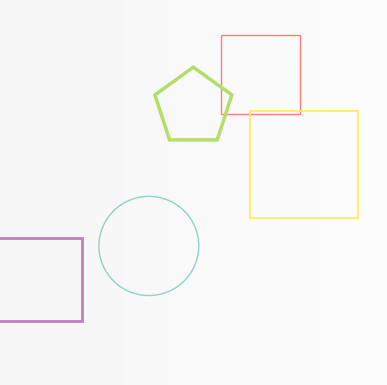[{"shape": "circle", "thickness": 1, "radius": 0.64, "center": [0.384, 0.361]}, {"shape": "square", "thickness": 1, "radius": 0.51, "center": [0.672, 0.806]}, {"shape": "pentagon", "thickness": 2.5, "radius": 0.52, "center": [0.499, 0.721]}, {"shape": "square", "thickness": 2, "radius": 0.54, "center": [0.103, 0.273]}, {"shape": "square", "thickness": 1.5, "radius": 0.7, "center": [0.784, 0.572]}]